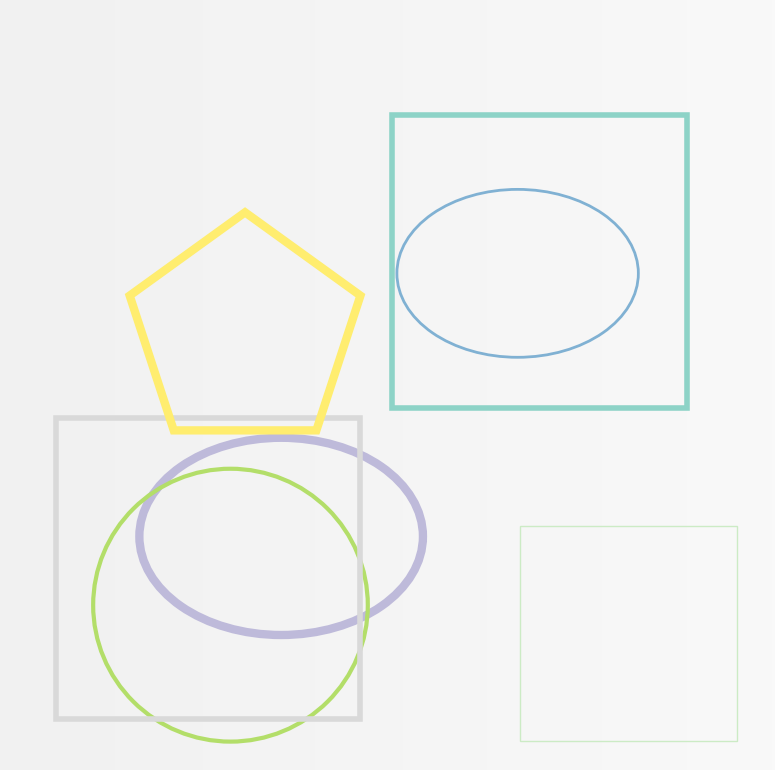[{"shape": "square", "thickness": 2, "radius": 0.95, "center": [0.696, 0.66]}, {"shape": "oval", "thickness": 3, "radius": 0.91, "center": [0.363, 0.303]}, {"shape": "oval", "thickness": 1, "radius": 0.78, "center": [0.668, 0.645]}, {"shape": "circle", "thickness": 1.5, "radius": 0.89, "center": [0.297, 0.214]}, {"shape": "square", "thickness": 2, "radius": 0.98, "center": [0.268, 0.262]}, {"shape": "square", "thickness": 0.5, "radius": 0.7, "center": [0.811, 0.177]}, {"shape": "pentagon", "thickness": 3, "radius": 0.78, "center": [0.316, 0.568]}]